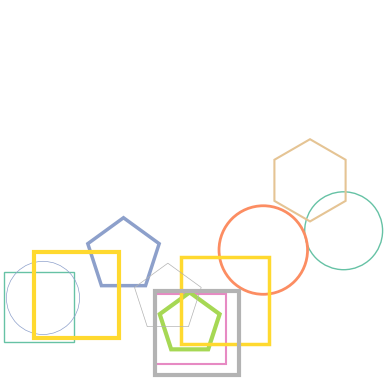[{"shape": "square", "thickness": 1, "radius": 0.45, "center": [0.102, 0.202]}, {"shape": "circle", "thickness": 1, "radius": 0.51, "center": [0.893, 0.401]}, {"shape": "circle", "thickness": 2, "radius": 0.57, "center": [0.684, 0.351]}, {"shape": "pentagon", "thickness": 2.5, "radius": 0.49, "center": [0.321, 0.337]}, {"shape": "circle", "thickness": 0.5, "radius": 0.48, "center": [0.112, 0.226]}, {"shape": "square", "thickness": 1.5, "radius": 0.46, "center": [0.495, 0.145]}, {"shape": "pentagon", "thickness": 3, "radius": 0.41, "center": [0.493, 0.159]}, {"shape": "square", "thickness": 3, "radius": 0.56, "center": [0.199, 0.234]}, {"shape": "square", "thickness": 2.5, "radius": 0.57, "center": [0.585, 0.219]}, {"shape": "hexagon", "thickness": 1.5, "radius": 0.53, "center": [0.805, 0.532]}, {"shape": "pentagon", "thickness": 0.5, "radius": 0.46, "center": [0.436, 0.225]}, {"shape": "square", "thickness": 3, "radius": 0.55, "center": [0.513, 0.134]}]